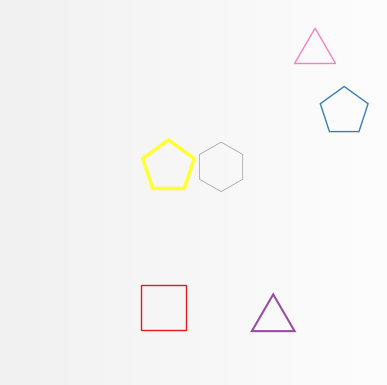[{"shape": "square", "thickness": 1, "radius": 0.29, "center": [0.422, 0.202]}, {"shape": "pentagon", "thickness": 1, "radius": 0.32, "center": [0.888, 0.711]}, {"shape": "triangle", "thickness": 1.5, "radius": 0.32, "center": [0.705, 0.172]}, {"shape": "pentagon", "thickness": 2.5, "radius": 0.35, "center": [0.435, 0.567]}, {"shape": "triangle", "thickness": 1, "radius": 0.31, "center": [0.813, 0.866]}, {"shape": "hexagon", "thickness": 0.5, "radius": 0.32, "center": [0.571, 0.567]}]